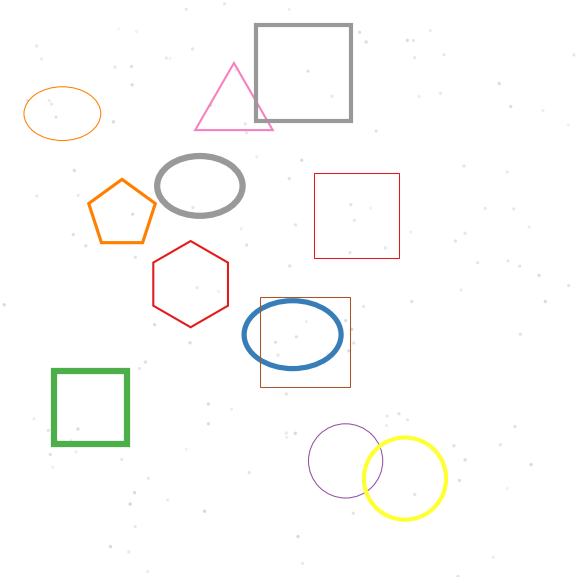[{"shape": "square", "thickness": 0.5, "radius": 0.37, "center": [0.617, 0.626]}, {"shape": "hexagon", "thickness": 1, "radius": 0.37, "center": [0.33, 0.507]}, {"shape": "oval", "thickness": 2.5, "radius": 0.42, "center": [0.507, 0.42]}, {"shape": "square", "thickness": 3, "radius": 0.32, "center": [0.157, 0.293]}, {"shape": "circle", "thickness": 0.5, "radius": 0.32, "center": [0.598, 0.201]}, {"shape": "pentagon", "thickness": 1.5, "radius": 0.3, "center": [0.211, 0.628]}, {"shape": "oval", "thickness": 0.5, "radius": 0.33, "center": [0.108, 0.802]}, {"shape": "circle", "thickness": 2, "radius": 0.36, "center": [0.701, 0.17]}, {"shape": "square", "thickness": 0.5, "radius": 0.39, "center": [0.528, 0.407]}, {"shape": "triangle", "thickness": 1, "radius": 0.39, "center": [0.405, 0.813]}, {"shape": "oval", "thickness": 3, "radius": 0.37, "center": [0.346, 0.677]}, {"shape": "square", "thickness": 2, "radius": 0.41, "center": [0.526, 0.873]}]